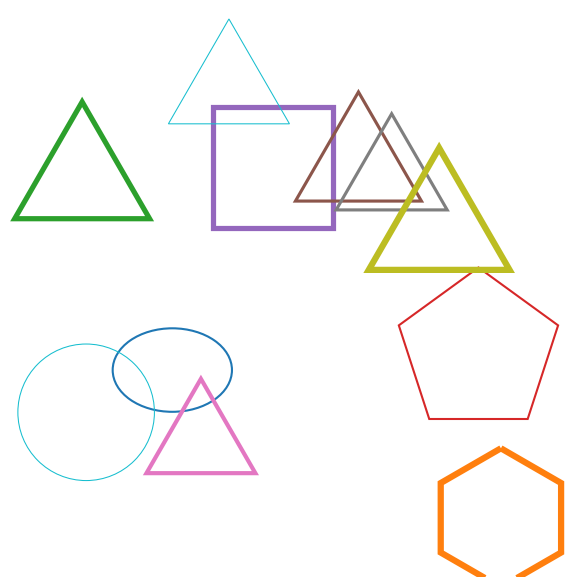[{"shape": "oval", "thickness": 1, "radius": 0.52, "center": [0.298, 0.358]}, {"shape": "hexagon", "thickness": 3, "radius": 0.6, "center": [0.867, 0.103]}, {"shape": "triangle", "thickness": 2.5, "radius": 0.67, "center": [0.142, 0.688]}, {"shape": "pentagon", "thickness": 1, "radius": 0.73, "center": [0.829, 0.391]}, {"shape": "square", "thickness": 2.5, "radius": 0.52, "center": [0.472, 0.709]}, {"shape": "triangle", "thickness": 1.5, "radius": 0.63, "center": [0.621, 0.714]}, {"shape": "triangle", "thickness": 2, "radius": 0.54, "center": [0.348, 0.234]}, {"shape": "triangle", "thickness": 1.5, "radius": 0.55, "center": [0.678, 0.691]}, {"shape": "triangle", "thickness": 3, "radius": 0.7, "center": [0.76, 0.602]}, {"shape": "circle", "thickness": 0.5, "radius": 0.59, "center": [0.149, 0.285]}, {"shape": "triangle", "thickness": 0.5, "radius": 0.61, "center": [0.396, 0.845]}]